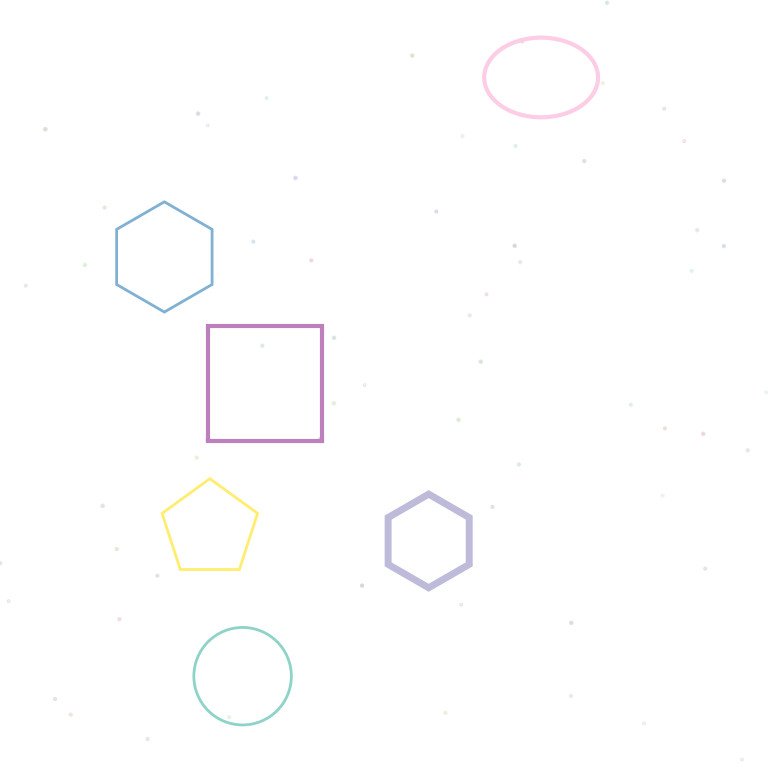[{"shape": "circle", "thickness": 1, "radius": 0.32, "center": [0.315, 0.122]}, {"shape": "hexagon", "thickness": 2.5, "radius": 0.3, "center": [0.557, 0.297]}, {"shape": "hexagon", "thickness": 1, "radius": 0.36, "center": [0.213, 0.666]}, {"shape": "oval", "thickness": 1.5, "radius": 0.37, "center": [0.703, 0.899]}, {"shape": "square", "thickness": 1.5, "radius": 0.37, "center": [0.344, 0.502]}, {"shape": "pentagon", "thickness": 1, "radius": 0.33, "center": [0.273, 0.313]}]